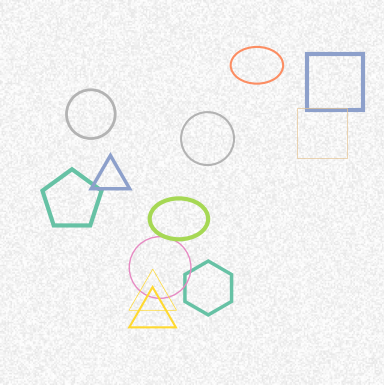[{"shape": "hexagon", "thickness": 2.5, "radius": 0.35, "center": [0.541, 0.252]}, {"shape": "pentagon", "thickness": 3, "radius": 0.4, "center": [0.187, 0.48]}, {"shape": "oval", "thickness": 1.5, "radius": 0.34, "center": [0.667, 0.83]}, {"shape": "square", "thickness": 3, "radius": 0.36, "center": [0.869, 0.788]}, {"shape": "triangle", "thickness": 2.5, "radius": 0.29, "center": [0.287, 0.539]}, {"shape": "circle", "thickness": 1, "radius": 0.4, "center": [0.416, 0.305]}, {"shape": "oval", "thickness": 3, "radius": 0.38, "center": [0.465, 0.432]}, {"shape": "triangle", "thickness": 1.5, "radius": 0.35, "center": [0.396, 0.185]}, {"shape": "triangle", "thickness": 0.5, "radius": 0.36, "center": [0.397, 0.23]}, {"shape": "square", "thickness": 0.5, "radius": 0.33, "center": [0.837, 0.654]}, {"shape": "circle", "thickness": 1.5, "radius": 0.34, "center": [0.539, 0.64]}, {"shape": "circle", "thickness": 2, "radius": 0.32, "center": [0.236, 0.703]}]